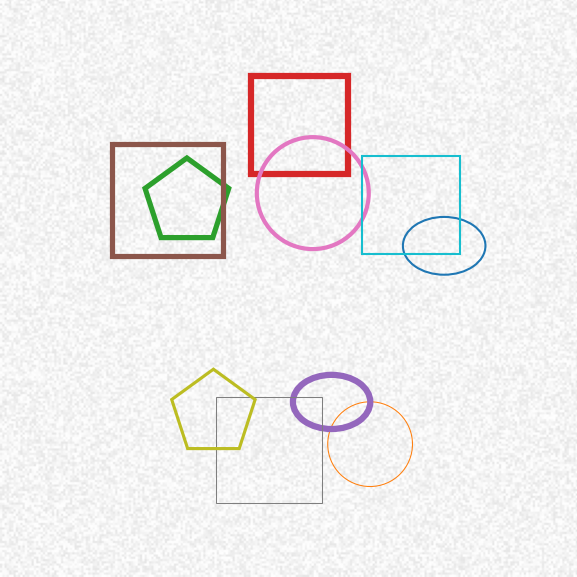[{"shape": "oval", "thickness": 1, "radius": 0.36, "center": [0.769, 0.573]}, {"shape": "circle", "thickness": 0.5, "radius": 0.37, "center": [0.641, 0.23]}, {"shape": "pentagon", "thickness": 2.5, "radius": 0.38, "center": [0.324, 0.649]}, {"shape": "square", "thickness": 3, "radius": 0.42, "center": [0.519, 0.783]}, {"shape": "oval", "thickness": 3, "radius": 0.33, "center": [0.574, 0.303]}, {"shape": "square", "thickness": 2.5, "radius": 0.48, "center": [0.29, 0.652]}, {"shape": "circle", "thickness": 2, "radius": 0.48, "center": [0.542, 0.665]}, {"shape": "square", "thickness": 0.5, "radius": 0.46, "center": [0.466, 0.22]}, {"shape": "pentagon", "thickness": 1.5, "radius": 0.38, "center": [0.37, 0.284]}, {"shape": "square", "thickness": 1, "radius": 0.42, "center": [0.712, 0.645]}]